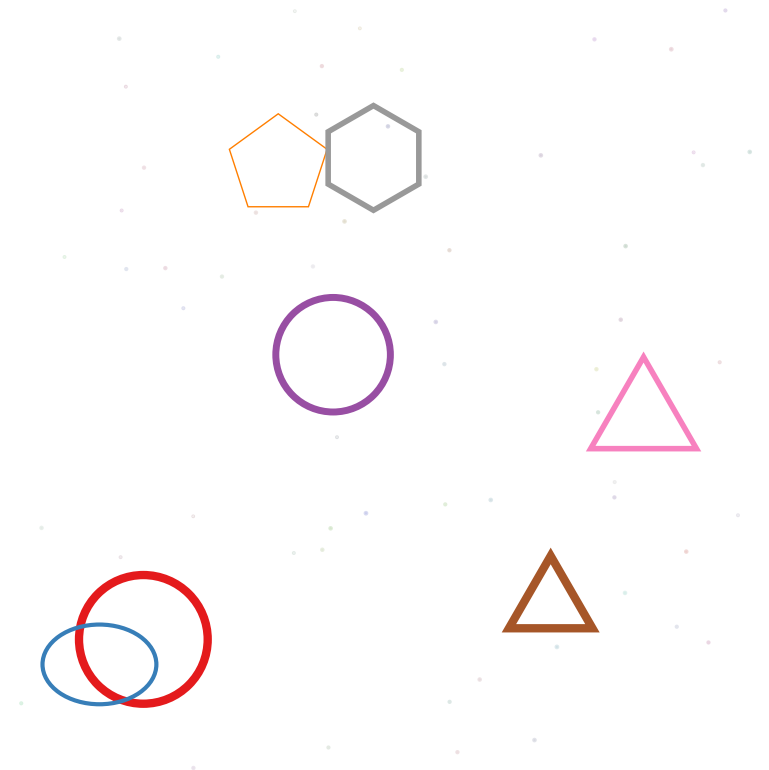[{"shape": "circle", "thickness": 3, "radius": 0.42, "center": [0.186, 0.17]}, {"shape": "oval", "thickness": 1.5, "radius": 0.37, "center": [0.129, 0.137]}, {"shape": "circle", "thickness": 2.5, "radius": 0.37, "center": [0.433, 0.539]}, {"shape": "pentagon", "thickness": 0.5, "radius": 0.33, "center": [0.361, 0.785]}, {"shape": "triangle", "thickness": 3, "radius": 0.31, "center": [0.715, 0.215]}, {"shape": "triangle", "thickness": 2, "radius": 0.4, "center": [0.836, 0.457]}, {"shape": "hexagon", "thickness": 2, "radius": 0.34, "center": [0.485, 0.795]}]